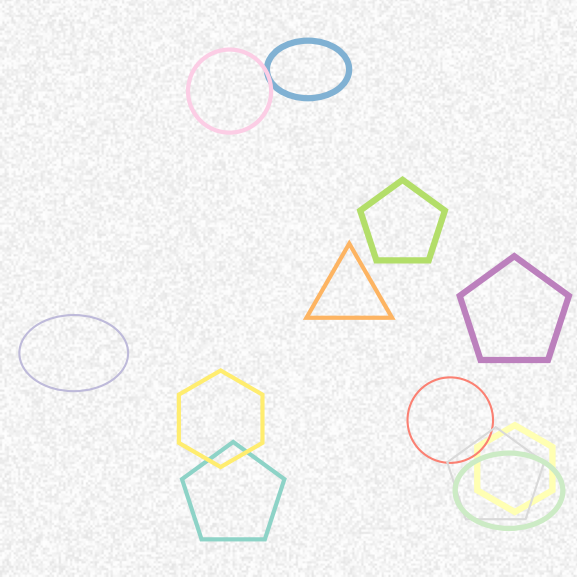[{"shape": "pentagon", "thickness": 2, "radius": 0.47, "center": [0.404, 0.141]}, {"shape": "hexagon", "thickness": 3, "radius": 0.38, "center": [0.892, 0.188]}, {"shape": "oval", "thickness": 1, "radius": 0.47, "center": [0.128, 0.388]}, {"shape": "circle", "thickness": 1, "radius": 0.37, "center": [0.78, 0.272]}, {"shape": "oval", "thickness": 3, "radius": 0.36, "center": [0.533, 0.879]}, {"shape": "triangle", "thickness": 2, "radius": 0.43, "center": [0.605, 0.492]}, {"shape": "pentagon", "thickness": 3, "radius": 0.39, "center": [0.697, 0.611]}, {"shape": "circle", "thickness": 2, "radius": 0.36, "center": [0.398, 0.841]}, {"shape": "pentagon", "thickness": 1, "radius": 0.44, "center": [0.858, 0.171]}, {"shape": "pentagon", "thickness": 3, "radius": 0.5, "center": [0.891, 0.456]}, {"shape": "oval", "thickness": 2.5, "radius": 0.47, "center": [0.881, 0.149]}, {"shape": "hexagon", "thickness": 2, "radius": 0.42, "center": [0.382, 0.274]}]